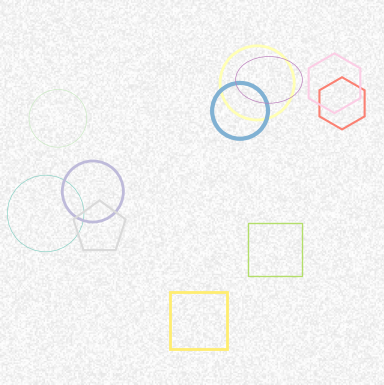[{"shape": "circle", "thickness": 0.5, "radius": 0.5, "center": [0.118, 0.445]}, {"shape": "circle", "thickness": 2, "radius": 0.48, "center": [0.668, 0.785]}, {"shape": "circle", "thickness": 2, "radius": 0.4, "center": [0.241, 0.503]}, {"shape": "hexagon", "thickness": 1.5, "radius": 0.34, "center": [0.888, 0.732]}, {"shape": "circle", "thickness": 3, "radius": 0.36, "center": [0.623, 0.712]}, {"shape": "square", "thickness": 1, "radius": 0.35, "center": [0.714, 0.353]}, {"shape": "hexagon", "thickness": 1.5, "radius": 0.39, "center": [0.869, 0.784]}, {"shape": "pentagon", "thickness": 1.5, "radius": 0.36, "center": [0.259, 0.408]}, {"shape": "oval", "thickness": 0.5, "radius": 0.43, "center": [0.699, 0.793]}, {"shape": "circle", "thickness": 0.5, "radius": 0.38, "center": [0.15, 0.693]}, {"shape": "square", "thickness": 2, "radius": 0.37, "center": [0.516, 0.168]}]